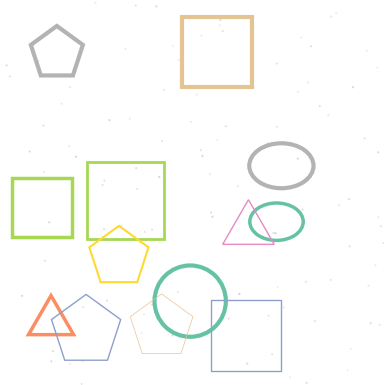[{"shape": "circle", "thickness": 3, "radius": 0.46, "center": [0.494, 0.218]}, {"shape": "oval", "thickness": 2.5, "radius": 0.35, "center": [0.718, 0.424]}, {"shape": "triangle", "thickness": 2.5, "radius": 0.34, "center": [0.133, 0.165]}, {"shape": "pentagon", "thickness": 1, "radius": 0.47, "center": [0.224, 0.141]}, {"shape": "square", "thickness": 1, "radius": 0.46, "center": [0.639, 0.128]}, {"shape": "triangle", "thickness": 1, "radius": 0.39, "center": [0.645, 0.404]}, {"shape": "square", "thickness": 2.5, "radius": 0.39, "center": [0.109, 0.461]}, {"shape": "square", "thickness": 2, "radius": 0.5, "center": [0.326, 0.479]}, {"shape": "pentagon", "thickness": 1.5, "radius": 0.4, "center": [0.309, 0.333]}, {"shape": "pentagon", "thickness": 0.5, "radius": 0.43, "center": [0.42, 0.151]}, {"shape": "square", "thickness": 3, "radius": 0.46, "center": [0.565, 0.865]}, {"shape": "pentagon", "thickness": 3, "radius": 0.36, "center": [0.148, 0.861]}, {"shape": "oval", "thickness": 3, "radius": 0.42, "center": [0.731, 0.569]}]